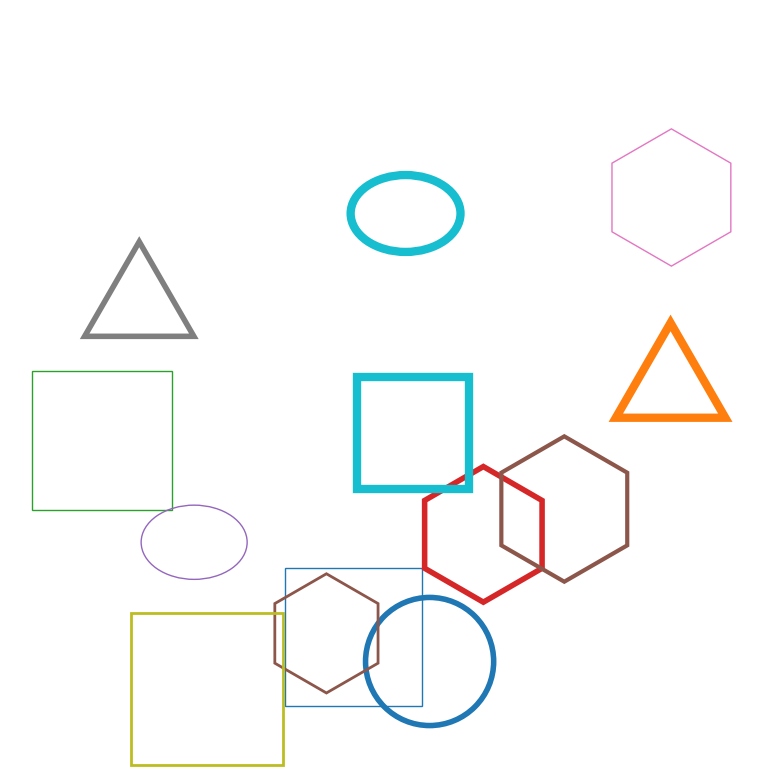[{"shape": "circle", "thickness": 2, "radius": 0.42, "center": [0.558, 0.141]}, {"shape": "square", "thickness": 0.5, "radius": 0.45, "center": [0.459, 0.173]}, {"shape": "triangle", "thickness": 3, "radius": 0.41, "center": [0.871, 0.499]}, {"shape": "square", "thickness": 0.5, "radius": 0.45, "center": [0.132, 0.428]}, {"shape": "hexagon", "thickness": 2, "radius": 0.44, "center": [0.628, 0.306]}, {"shape": "oval", "thickness": 0.5, "radius": 0.34, "center": [0.252, 0.296]}, {"shape": "hexagon", "thickness": 1.5, "radius": 0.47, "center": [0.733, 0.339]}, {"shape": "hexagon", "thickness": 1, "radius": 0.39, "center": [0.424, 0.177]}, {"shape": "hexagon", "thickness": 0.5, "radius": 0.45, "center": [0.872, 0.744]}, {"shape": "triangle", "thickness": 2, "radius": 0.41, "center": [0.181, 0.604]}, {"shape": "square", "thickness": 1, "radius": 0.49, "center": [0.269, 0.106]}, {"shape": "square", "thickness": 3, "radius": 0.36, "center": [0.537, 0.438]}, {"shape": "oval", "thickness": 3, "radius": 0.36, "center": [0.527, 0.723]}]